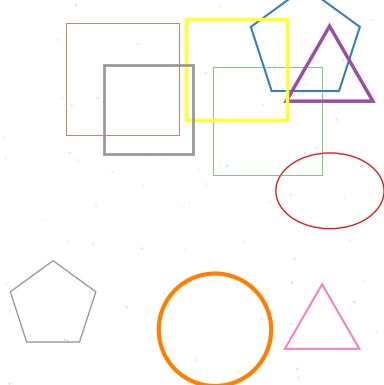[{"shape": "oval", "thickness": 1, "radius": 0.7, "center": [0.857, 0.504]}, {"shape": "pentagon", "thickness": 1.5, "radius": 0.74, "center": [0.793, 0.884]}, {"shape": "square", "thickness": 0.5, "radius": 0.7, "center": [0.695, 0.686]}, {"shape": "triangle", "thickness": 2.5, "radius": 0.65, "center": [0.856, 0.802]}, {"shape": "circle", "thickness": 3, "radius": 0.73, "center": [0.558, 0.143]}, {"shape": "square", "thickness": 2.5, "radius": 0.65, "center": [0.614, 0.818]}, {"shape": "square", "thickness": 0.5, "radius": 0.73, "center": [0.318, 0.795]}, {"shape": "triangle", "thickness": 1.5, "radius": 0.56, "center": [0.837, 0.15]}, {"shape": "square", "thickness": 2, "radius": 0.58, "center": [0.387, 0.716]}, {"shape": "pentagon", "thickness": 1, "radius": 0.58, "center": [0.138, 0.206]}]